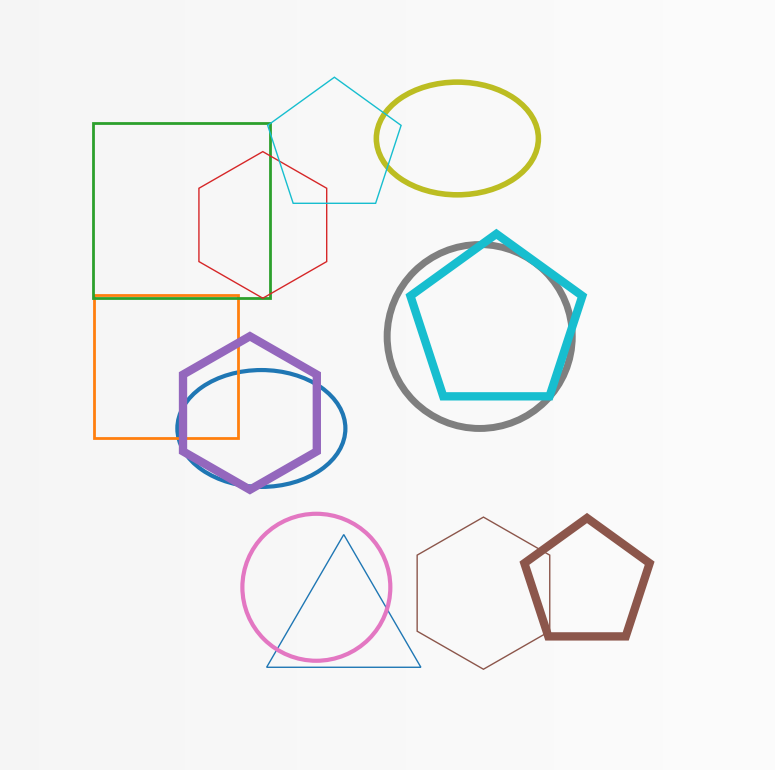[{"shape": "oval", "thickness": 1.5, "radius": 0.54, "center": [0.337, 0.444]}, {"shape": "triangle", "thickness": 0.5, "radius": 0.57, "center": [0.444, 0.191]}, {"shape": "square", "thickness": 1, "radius": 0.46, "center": [0.214, 0.524]}, {"shape": "square", "thickness": 1, "radius": 0.57, "center": [0.234, 0.726]}, {"shape": "hexagon", "thickness": 0.5, "radius": 0.48, "center": [0.339, 0.708]}, {"shape": "hexagon", "thickness": 3, "radius": 0.5, "center": [0.322, 0.464]}, {"shape": "hexagon", "thickness": 0.5, "radius": 0.49, "center": [0.624, 0.23]}, {"shape": "pentagon", "thickness": 3, "radius": 0.42, "center": [0.757, 0.242]}, {"shape": "circle", "thickness": 1.5, "radius": 0.48, "center": [0.408, 0.237]}, {"shape": "circle", "thickness": 2.5, "radius": 0.6, "center": [0.619, 0.563]}, {"shape": "oval", "thickness": 2, "radius": 0.52, "center": [0.59, 0.82]}, {"shape": "pentagon", "thickness": 0.5, "radius": 0.45, "center": [0.431, 0.809]}, {"shape": "pentagon", "thickness": 3, "radius": 0.58, "center": [0.64, 0.58]}]